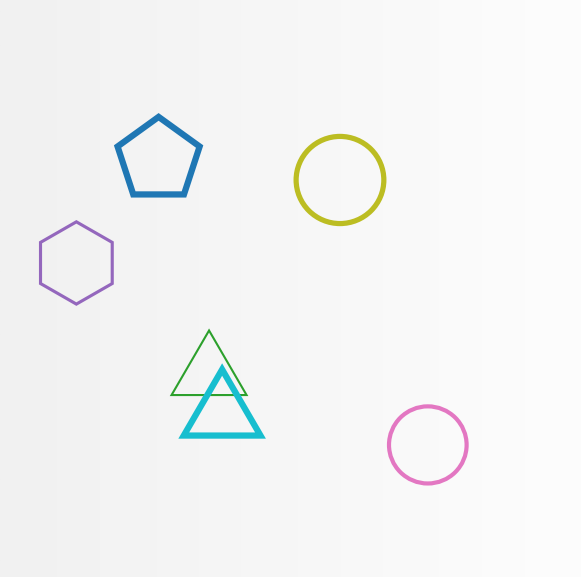[{"shape": "pentagon", "thickness": 3, "radius": 0.37, "center": [0.273, 0.722]}, {"shape": "triangle", "thickness": 1, "radius": 0.37, "center": [0.36, 0.352]}, {"shape": "hexagon", "thickness": 1.5, "radius": 0.36, "center": [0.131, 0.544]}, {"shape": "circle", "thickness": 2, "radius": 0.33, "center": [0.736, 0.229]}, {"shape": "circle", "thickness": 2.5, "radius": 0.38, "center": [0.585, 0.687]}, {"shape": "triangle", "thickness": 3, "radius": 0.38, "center": [0.382, 0.283]}]